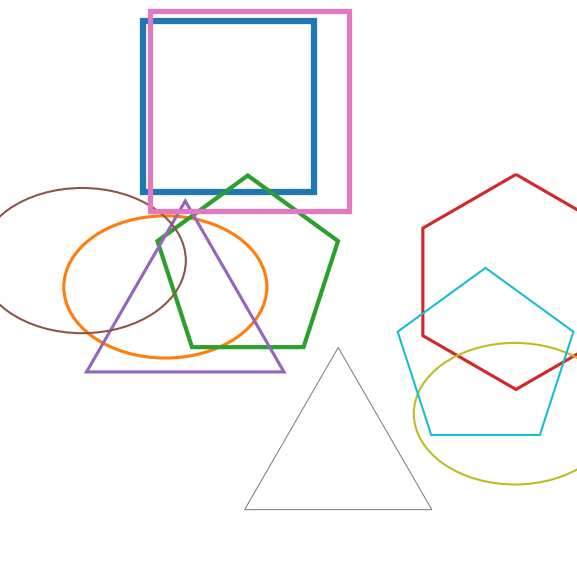[{"shape": "square", "thickness": 3, "radius": 0.74, "center": [0.396, 0.814]}, {"shape": "oval", "thickness": 1.5, "radius": 0.88, "center": [0.286, 0.502]}, {"shape": "pentagon", "thickness": 2, "radius": 0.82, "center": [0.429, 0.531]}, {"shape": "hexagon", "thickness": 1.5, "radius": 0.93, "center": [0.893, 0.511]}, {"shape": "triangle", "thickness": 1.5, "radius": 0.99, "center": [0.321, 0.454]}, {"shape": "oval", "thickness": 1, "radius": 0.9, "center": [0.142, 0.548]}, {"shape": "square", "thickness": 2.5, "radius": 0.86, "center": [0.432, 0.807]}, {"shape": "triangle", "thickness": 0.5, "radius": 0.94, "center": [0.586, 0.21]}, {"shape": "oval", "thickness": 1, "radius": 0.88, "center": [0.892, 0.283]}, {"shape": "pentagon", "thickness": 1, "radius": 0.8, "center": [0.841, 0.375]}]